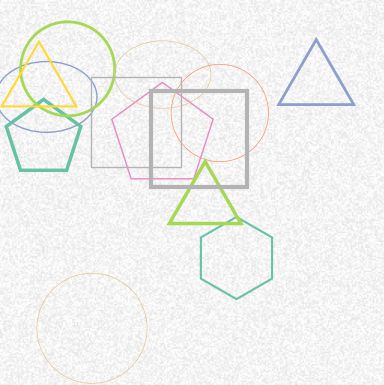[{"shape": "hexagon", "thickness": 1.5, "radius": 0.53, "center": [0.614, 0.33]}, {"shape": "pentagon", "thickness": 2.5, "radius": 0.51, "center": [0.113, 0.64]}, {"shape": "circle", "thickness": 0.5, "radius": 0.63, "center": [0.571, 0.706]}, {"shape": "oval", "thickness": 1, "radius": 0.66, "center": [0.121, 0.748]}, {"shape": "triangle", "thickness": 2, "radius": 0.56, "center": [0.821, 0.785]}, {"shape": "pentagon", "thickness": 1, "radius": 0.69, "center": [0.422, 0.647]}, {"shape": "circle", "thickness": 2, "radius": 0.61, "center": [0.176, 0.821]}, {"shape": "triangle", "thickness": 2.5, "radius": 0.54, "center": [0.533, 0.473]}, {"shape": "triangle", "thickness": 1.5, "radius": 0.56, "center": [0.101, 0.78]}, {"shape": "oval", "thickness": 0.5, "radius": 0.63, "center": [0.423, 0.806]}, {"shape": "circle", "thickness": 0.5, "radius": 0.72, "center": [0.239, 0.147]}, {"shape": "square", "thickness": 1, "radius": 0.58, "center": [0.353, 0.683]}, {"shape": "square", "thickness": 3, "radius": 0.62, "center": [0.516, 0.639]}]